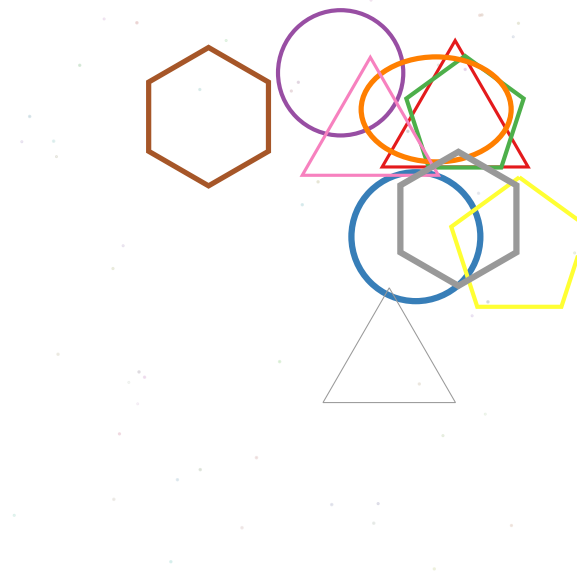[{"shape": "triangle", "thickness": 1.5, "radius": 0.73, "center": [0.788, 0.783]}, {"shape": "circle", "thickness": 3, "radius": 0.56, "center": [0.72, 0.589]}, {"shape": "pentagon", "thickness": 2, "radius": 0.53, "center": [0.805, 0.795]}, {"shape": "circle", "thickness": 2, "radius": 0.54, "center": [0.59, 0.873]}, {"shape": "oval", "thickness": 2.5, "radius": 0.65, "center": [0.755, 0.81]}, {"shape": "pentagon", "thickness": 2, "radius": 0.62, "center": [0.899, 0.568]}, {"shape": "hexagon", "thickness": 2.5, "radius": 0.6, "center": [0.361, 0.797]}, {"shape": "triangle", "thickness": 1.5, "radius": 0.68, "center": [0.641, 0.764]}, {"shape": "triangle", "thickness": 0.5, "radius": 0.66, "center": [0.674, 0.368]}, {"shape": "hexagon", "thickness": 3, "radius": 0.58, "center": [0.794, 0.62]}]